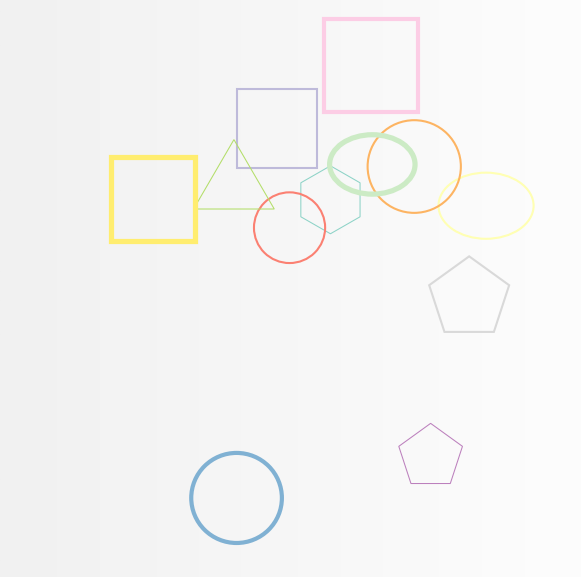[{"shape": "hexagon", "thickness": 0.5, "radius": 0.29, "center": [0.569, 0.653]}, {"shape": "oval", "thickness": 1, "radius": 0.41, "center": [0.836, 0.643]}, {"shape": "square", "thickness": 1, "radius": 0.35, "center": [0.477, 0.776]}, {"shape": "circle", "thickness": 1, "radius": 0.31, "center": [0.498, 0.605]}, {"shape": "circle", "thickness": 2, "radius": 0.39, "center": [0.407, 0.137]}, {"shape": "circle", "thickness": 1, "radius": 0.4, "center": [0.713, 0.711]}, {"shape": "triangle", "thickness": 0.5, "radius": 0.4, "center": [0.402, 0.677]}, {"shape": "square", "thickness": 2, "radius": 0.4, "center": [0.638, 0.885]}, {"shape": "pentagon", "thickness": 1, "radius": 0.36, "center": [0.807, 0.483]}, {"shape": "pentagon", "thickness": 0.5, "radius": 0.29, "center": [0.741, 0.208]}, {"shape": "oval", "thickness": 2.5, "radius": 0.37, "center": [0.641, 0.714]}, {"shape": "square", "thickness": 2.5, "radius": 0.36, "center": [0.263, 0.655]}]